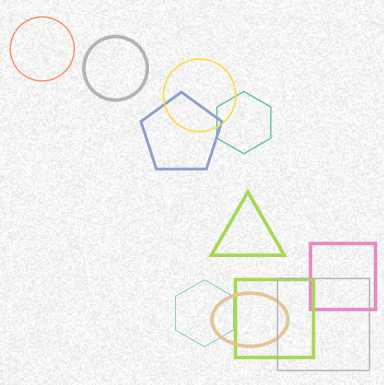[{"shape": "hexagon", "thickness": 1, "radius": 0.4, "center": [0.633, 0.682]}, {"shape": "hexagon", "thickness": 0.5, "radius": 0.44, "center": [0.531, 0.186]}, {"shape": "circle", "thickness": 1, "radius": 0.42, "center": [0.11, 0.873]}, {"shape": "pentagon", "thickness": 2, "radius": 0.55, "center": [0.471, 0.65]}, {"shape": "square", "thickness": 2.5, "radius": 0.43, "center": [0.89, 0.282]}, {"shape": "square", "thickness": 2.5, "radius": 0.51, "center": [0.712, 0.174]}, {"shape": "triangle", "thickness": 2.5, "radius": 0.55, "center": [0.644, 0.392]}, {"shape": "circle", "thickness": 1, "radius": 0.47, "center": [0.519, 0.752]}, {"shape": "oval", "thickness": 2.5, "radius": 0.49, "center": [0.649, 0.17]}, {"shape": "circle", "thickness": 2.5, "radius": 0.41, "center": [0.3, 0.822]}, {"shape": "square", "thickness": 1, "radius": 0.6, "center": [0.84, 0.158]}]